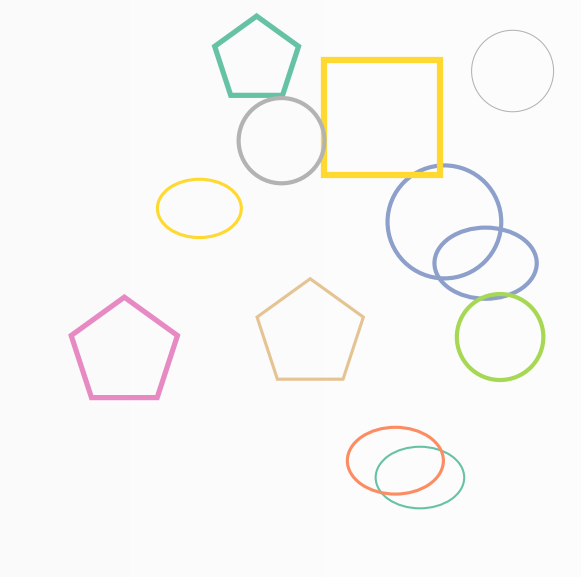[{"shape": "oval", "thickness": 1, "radius": 0.38, "center": [0.722, 0.172]}, {"shape": "pentagon", "thickness": 2.5, "radius": 0.38, "center": [0.442, 0.895]}, {"shape": "oval", "thickness": 1.5, "radius": 0.41, "center": [0.68, 0.201]}, {"shape": "circle", "thickness": 2, "radius": 0.49, "center": [0.765, 0.615]}, {"shape": "oval", "thickness": 2, "radius": 0.44, "center": [0.835, 0.543]}, {"shape": "pentagon", "thickness": 2.5, "radius": 0.48, "center": [0.214, 0.388]}, {"shape": "circle", "thickness": 2, "radius": 0.37, "center": [0.86, 0.416]}, {"shape": "oval", "thickness": 1.5, "radius": 0.36, "center": [0.343, 0.638]}, {"shape": "square", "thickness": 3, "radius": 0.5, "center": [0.658, 0.796]}, {"shape": "pentagon", "thickness": 1.5, "radius": 0.48, "center": [0.534, 0.42]}, {"shape": "circle", "thickness": 0.5, "radius": 0.35, "center": [0.882, 0.876]}, {"shape": "circle", "thickness": 2, "radius": 0.37, "center": [0.484, 0.756]}]